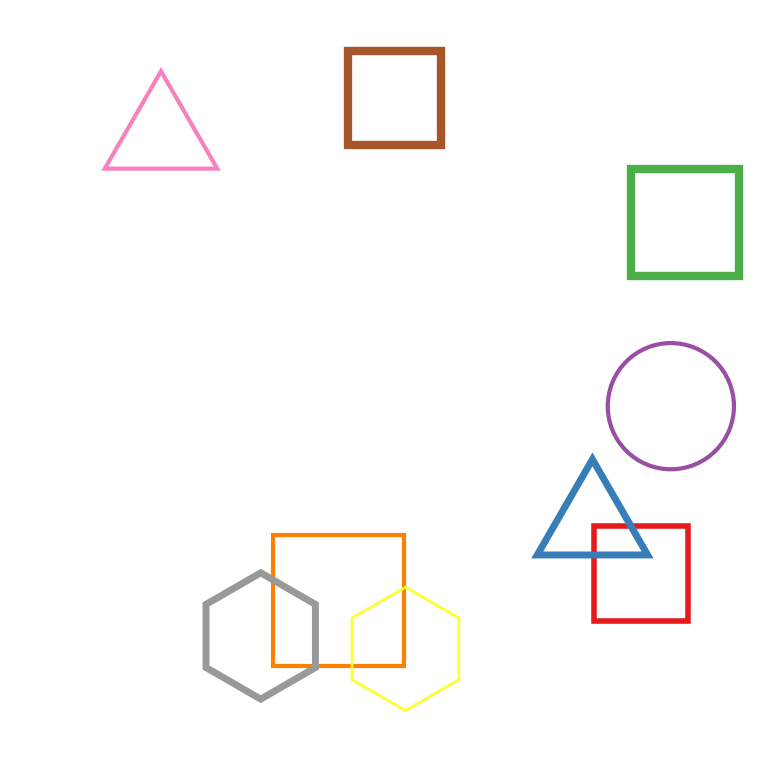[{"shape": "square", "thickness": 2, "radius": 0.31, "center": [0.833, 0.255]}, {"shape": "triangle", "thickness": 2.5, "radius": 0.41, "center": [0.769, 0.321]}, {"shape": "square", "thickness": 3, "radius": 0.35, "center": [0.89, 0.711]}, {"shape": "circle", "thickness": 1.5, "radius": 0.41, "center": [0.871, 0.473]}, {"shape": "square", "thickness": 1.5, "radius": 0.43, "center": [0.44, 0.22]}, {"shape": "hexagon", "thickness": 1, "radius": 0.4, "center": [0.527, 0.157]}, {"shape": "square", "thickness": 3, "radius": 0.3, "center": [0.512, 0.873]}, {"shape": "triangle", "thickness": 1.5, "radius": 0.42, "center": [0.209, 0.823]}, {"shape": "hexagon", "thickness": 2.5, "radius": 0.41, "center": [0.339, 0.174]}]